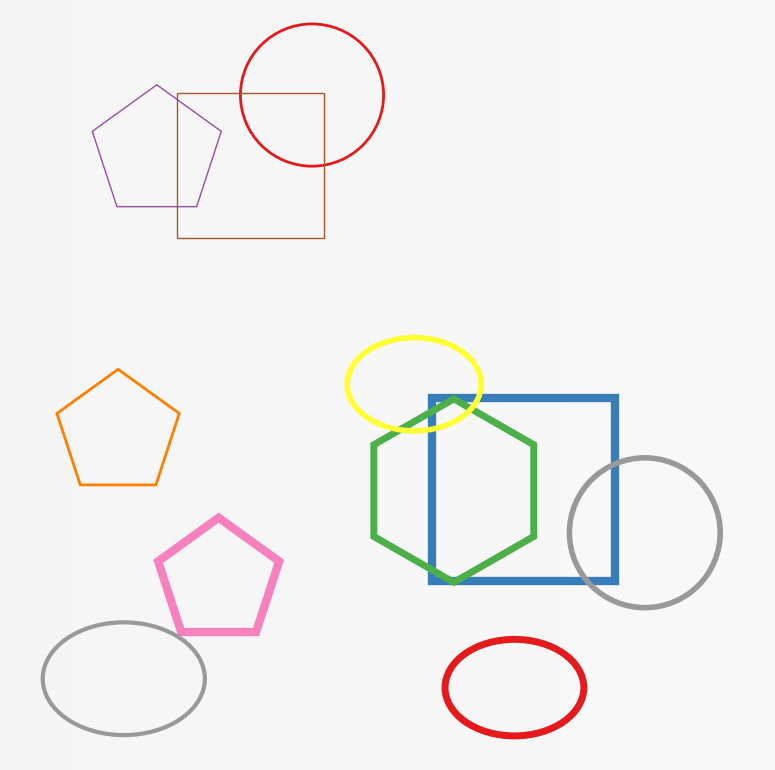[{"shape": "circle", "thickness": 1, "radius": 0.46, "center": [0.403, 0.877]}, {"shape": "oval", "thickness": 2.5, "radius": 0.45, "center": [0.664, 0.107]}, {"shape": "square", "thickness": 3, "radius": 0.59, "center": [0.675, 0.364]}, {"shape": "hexagon", "thickness": 2.5, "radius": 0.6, "center": [0.586, 0.363]}, {"shape": "pentagon", "thickness": 0.5, "radius": 0.44, "center": [0.202, 0.802]}, {"shape": "pentagon", "thickness": 1, "radius": 0.42, "center": [0.152, 0.437]}, {"shape": "oval", "thickness": 2, "radius": 0.43, "center": [0.535, 0.501]}, {"shape": "square", "thickness": 0.5, "radius": 0.47, "center": [0.323, 0.785]}, {"shape": "pentagon", "thickness": 3, "radius": 0.41, "center": [0.282, 0.246]}, {"shape": "oval", "thickness": 1.5, "radius": 0.52, "center": [0.16, 0.119]}, {"shape": "circle", "thickness": 2, "radius": 0.49, "center": [0.832, 0.308]}]